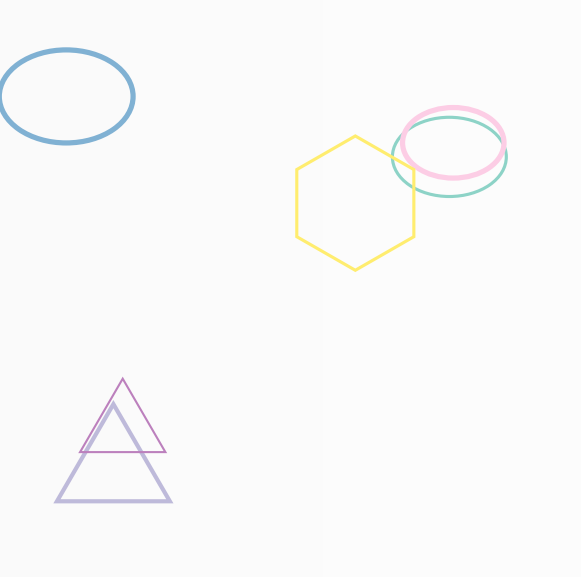[{"shape": "oval", "thickness": 1.5, "radius": 0.49, "center": [0.773, 0.727]}, {"shape": "triangle", "thickness": 2, "radius": 0.56, "center": [0.195, 0.187]}, {"shape": "oval", "thickness": 2.5, "radius": 0.58, "center": [0.114, 0.832]}, {"shape": "oval", "thickness": 2.5, "radius": 0.44, "center": [0.78, 0.752]}, {"shape": "triangle", "thickness": 1, "radius": 0.42, "center": [0.211, 0.259]}, {"shape": "hexagon", "thickness": 1.5, "radius": 0.58, "center": [0.611, 0.647]}]